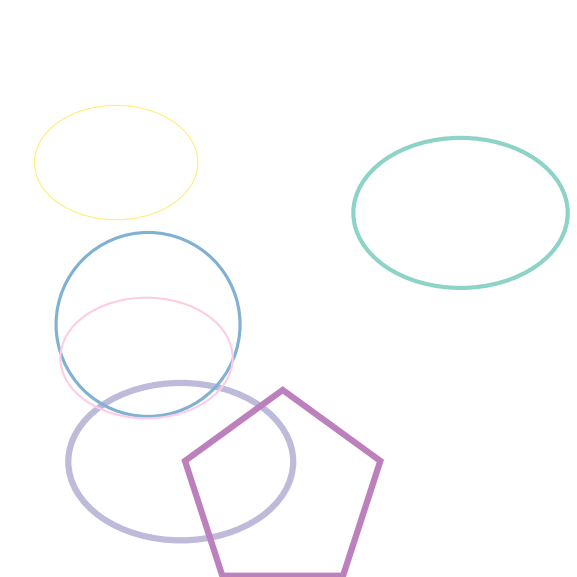[{"shape": "oval", "thickness": 2, "radius": 0.93, "center": [0.797, 0.63]}, {"shape": "oval", "thickness": 3, "radius": 0.97, "center": [0.313, 0.2]}, {"shape": "circle", "thickness": 1.5, "radius": 0.8, "center": [0.256, 0.437]}, {"shape": "oval", "thickness": 1, "radius": 0.75, "center": [0.254, 0.379]}, {"shape": "pentagon", "thickness": 3, "radius": 0.89, "center": [0.489, 0.146]}, {"shape": "oval", "thickness": 0.5, "radius": 0.71, "center": [0.201, 0.718]}]